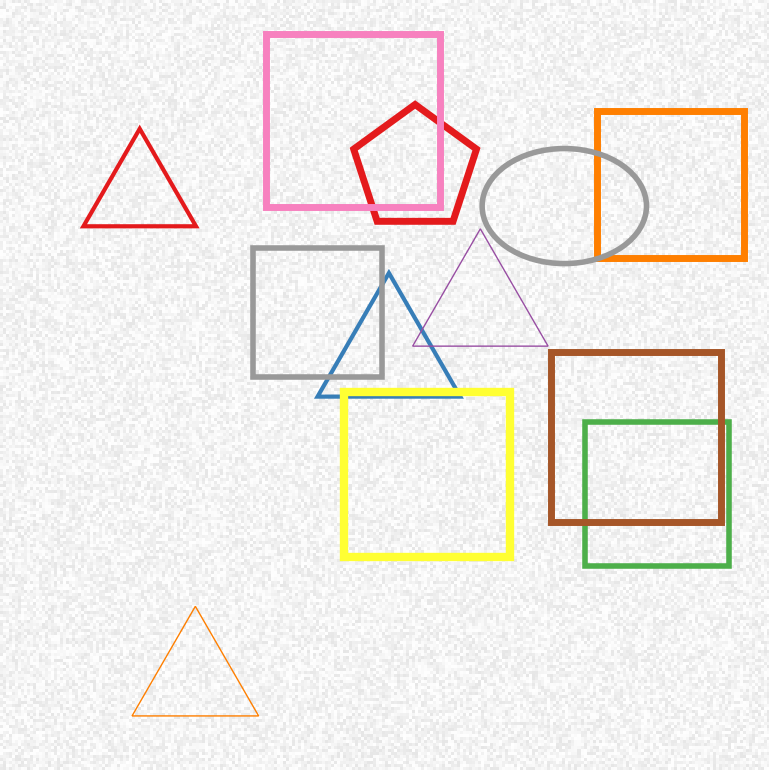[{"shape": "triangle", "thickness": 1.5, "radius": 0.42, "center": [0.181, 0.748]}, {"shape": "pentagon", "thickness": 2.5, "radius": 0.42, "center": [0.539, 0.78]}, {"shape": "triangle", "thickness": 1.5, "radius": 0.54, "center": [0.505, 0.538]}, {"shape": "square", "thickness": 2, "radius": 0.47, "center": [0.854, 0.358]}, {"shape": "triangle", "thickness": 0.5, "radius": 0.51, "center": [0.624, 0.601]}, {"shape": "square", "thickness": 2.5, "radius": 0.48, "center": [0.871, 0.761]}, {"shape": "triangle", "thickness": 0.5, "radius": 0.47, "center": [0.254, 0.118]}, {"shape": "square", "thickness": 3, "radius": 0.54, "center": [0.554, 0.384]}, {"shape": "square", "thickness": 2.5, "radius": 0.55, "center": [0.826, 0.433]}, {"shape": "square", "thickness": 2.5, "radius": 0.56, "center": [0.459, 0.844]}, {"shape": "oval", "thickness": 2, "radius": 0.53, "center": [0.733, 0.732]}, {"shape": "square", "thickness": 2, "radius": 0.42, "center": [0.413, 0.594]}]